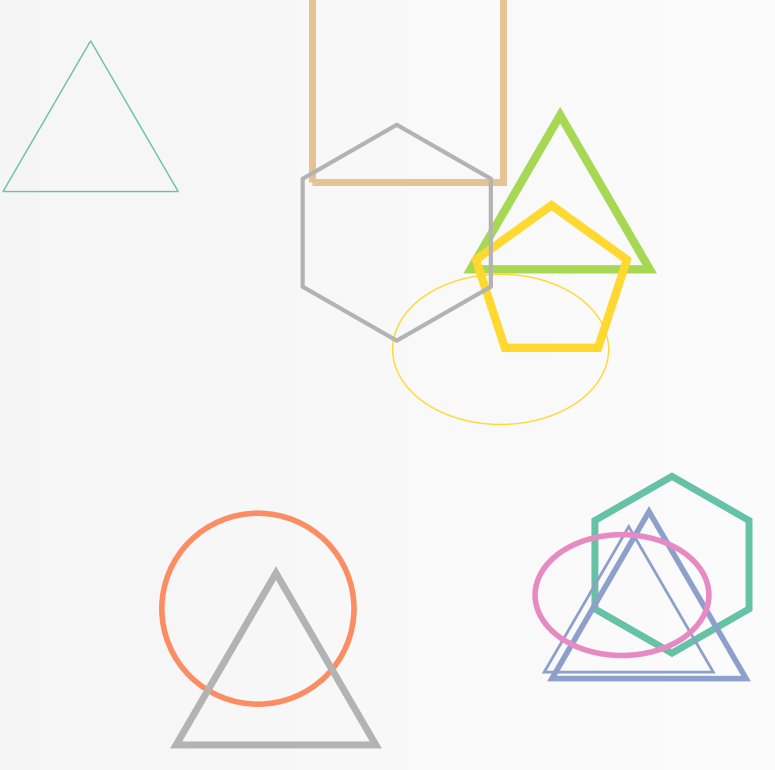[{"shape": "hexagon", "thickness": 2.5, "radius": 0.57, "center": [0.867, 0.267]}, {"shape": "triangle", "thickness": 0.5, "radius": 0.65, "center": [0.117, 0.816]}, {"shape": "circle", "thickness": 2, "radius": 0.62, "center": [0.333, 0.209]}, {"shape": "triangle", "thickness": 2, "radius": 0.72, "center": [0.837, 0.191]}, {"shape": "triangle", "thickness": 1, "radius": 0.63, "center": [0.811, 0.19]}, {"shape": "oval", "thickness": 2, "radius": 0.56, "center": [0.803, 0.227]}, {"shape": "triangle", "thickness": 3, "radius": 0.67, "center": [0.723, 0.717]}, {"shape": "pentagon", "thickness": 3, "radius": 0.51, "center": [0.712, 0.631]}, {"shape": "oval", "thickness": 0.5, "radius": 0.7, "center": [0.646, 0.546]}, {"shape": "square", "thickness": 2.5, "radius": 0.62, "center": [0.526, 0.887]}, {"shape": "hexagon", "thickness": 1.5, "radius": 0.7, "center": [0.512, 0.698]}, {"shape": "triangle", "thickness": 2.5, "radius": 0.74, "center": [0.356, 0.107]}]